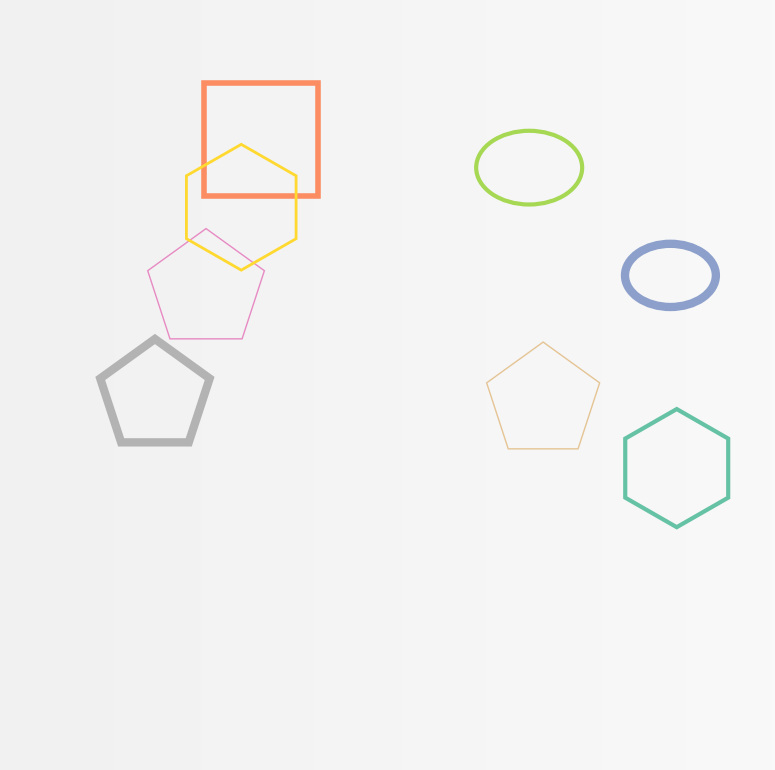[{"shape": "hexagon", "thickness": 1.5, "radius": 0.38, "center": [0.873, 0.392]}, {"shape": "square", "thickness": 2, "radius": 0.37, "center": [0.337, 0.819]}, {"shape": "oval", "thickness": 3, "radius": 0.29, "center": [0.865, 0.642]}, {"shape": "pentagon", "thickness": 0.5, "radius": 0.4, "center": [0.266, 0.624]}, {"shape": "oval", "thickness": 1.5, "radius": 0.34, "center": [0.683, 0.782]}, {"shape": "hexagon", "thickness": 1, "radius": 0.41, "center": [0.311, 0.731]}, {"shape": "pentagon", "thickness": 0.5, "radius": 0.38, "center": [0.701, 0.479]}, {"shape": "pentagon", "thickness": 3, "radius": 0.37, "center": [0.2, 0.486]}]